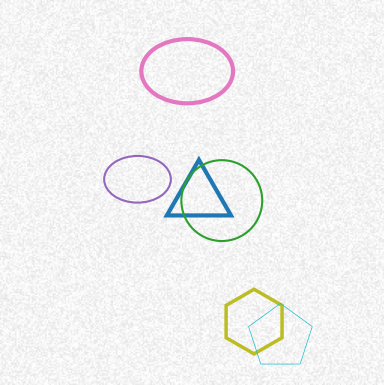[{"shape": "triangle", "thickness": 3, "radius": 0.48, "center": [0.517, 0.489]}, {"shape": "circle", "thickness": 1.5, "radius": 0.53, "center": [0.576, 0.479]}, {"shape": "oval", "thickness": 1.5, "radius": 0.43, "center": [0.357, 0.534]}, {"shape": "oval", "thickness": 3, "radius": 0.6, "center": [0.486, 0.815]}, {"shape": "hexagon", "thickness": 2.5, "radius": 0.42, "center": [0.66, 0.165]}, {"shape": "pentagon", "thickness": 0.5, "radius": 0.43, "center": [0.728, 0.125]}]